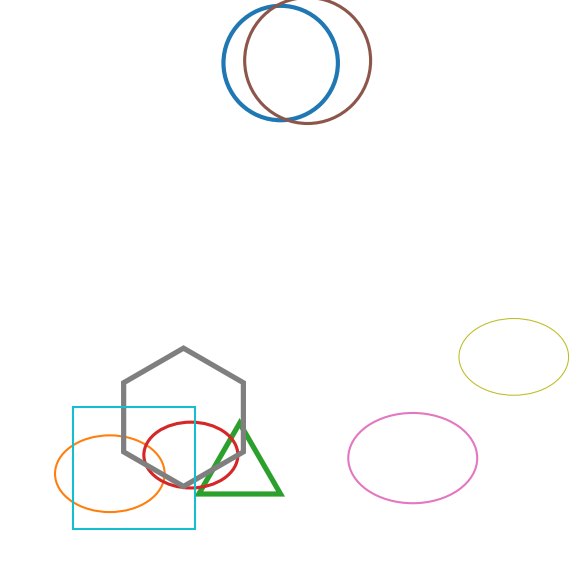[{"shape": "circle", "thickness": 2, "radius": 0.5, "center": [0.486, 0.89]}, {"shape": "oval", "thickness": 1, "radius": 0.47, "center": [0.19, 0.179]}, {"shape": "triangle", "thickness": 2.5, "radius": 0.41, "center": [0.415, 0.185]}, {"shape": "oval", "thickness": 1.5, "radius": 0.41, "center": [0.33, 0.211]}, {"shape": "circle", "thickness": 1.5, "radius": 0.55, "center": [0.533, 0.894]}, {"shape": "oval", "thickness": 1, "radius": 0.56, "center": [0.715, 0.206]}, {"shape": "hexagon", "thickness": 2.5, "radius": 0.6, "center": [0.318, 0.277]}, {"shape": "oval", "thickness": 0.5, "radius": 0.47, "center": [0.89, 0.381]}, {"shape": "square", "thickness": 1, "radius": 0.53, "center": [0.232, 0.189]}]